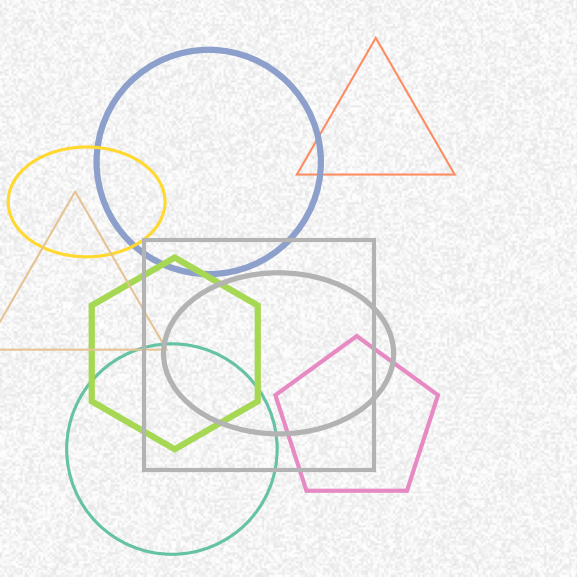[{"shape": "circle", "thickness": 1.5, "radius": 0.91, "center": [0.298, 0.222]}, {"shape": "triangle", "thickness": 1, "radius": 0.79, "center": [0.651, 0.776]}, {"shape": "circle", "thickness": 3, "radius": 0.97, "center": [0.361, 0.719]}, {"shape": "pentagon", "thickness": 2, "radius": 0.74, "center": [0.618, 0.269]}, {"shape": "hexagon", "thickness": 3, "radius": 0.83, "center": [0.303, 0.387]}, {"shape": "oval", "thickness": 1.5, "radius": 0.68, "center": [0.15, 0.65]}, {"shape": "triangle", "thickness": 1, "radius": 0.91, "center": [0.13, 0.485]}, {"shape": "oval", "thickness": 2.5, "radius": 1.0, "center": [0.482, 0.387]}, {"shape": "square", "thickness": 2, "radius": 1.0, "center": [0.449, 0.384]}]